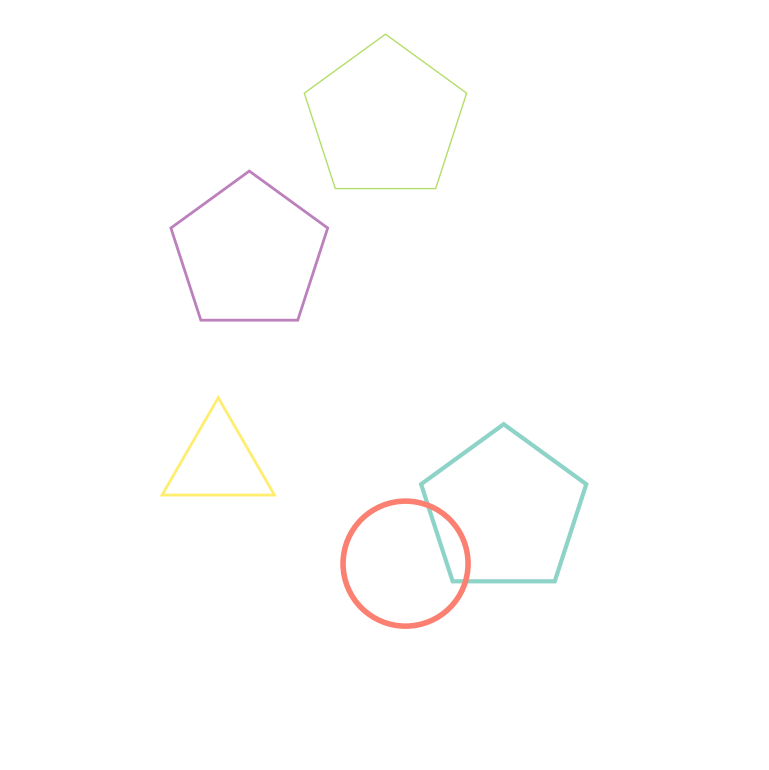[{"shape": "pentagon", "thickness": 1.5, "radius": 0.56, "center": [0.654, 0.336]}, {"shape": "circle", "thickness": 2, "radius": 0.41, "center": [0.527, 0.268]}, {"shape": "pentagon", "thickness": 0.5, "radius": 0.55, "center": [0.501, 0.845]}, {"shape": "pentagon", "thickness": 1, "radius": 0.54, "center": [0.324, 0.671]}, {"shape": "triangle", "thickness": 1, "radius": 0.42, "center": [0.283, 0.399]}]